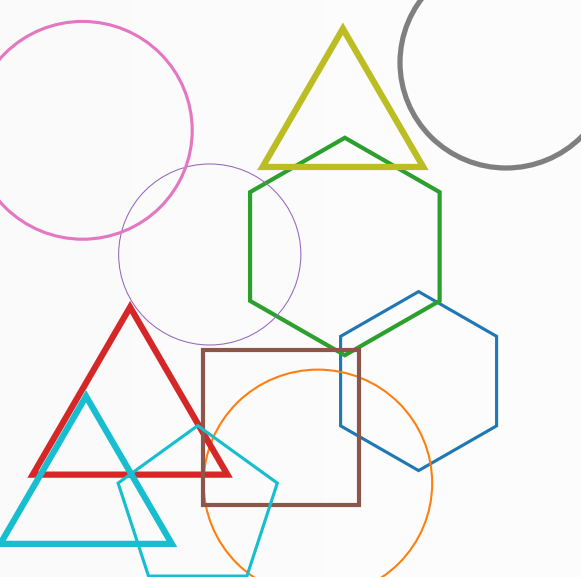[{"shape": "hexagon", "thickness": 1.5, "radius": 0.77, "center": [0.72, 0.339]}, {"shape": "circle", "thickness": 1, "radius": 0.98, "center": [0.547, 0.162]}, {"shape": "hexagon", "thickness": 2, "radius": 0.94, "center": [0.593, 0.572]}, {"shape": "triangle", "thickness": 3, "radius": 0.97, "center": [0.224, 0.274]}, {"shape": "circle", "thickness": 0.5, "radius": 0.78, "center": [0.361, 0.558]}, {"shape": "square", "thickness": 2, "radius": 0.67, "center": [0.483, 0.258]}, {"shape": "circle", "thickness": 1.5, "radius": 0.94, "center": [0.142, 0.773]}, {"shape": "circle", "thickness": 2.5, "radius": 0.91, "center": [0.871, 0.891]}, {"shape": "triangle", "thickness": 3, "radius": 0.8, "center": [0.59, 0.79]}, {"shape": "triangle", "thickness": 3, "radius": 0.85, "center": [0.148, 0.143]}, {"shape": "pentagon", "thickness": 1.5, "radius": 0.72, "center": [0.34, 0.118]}]